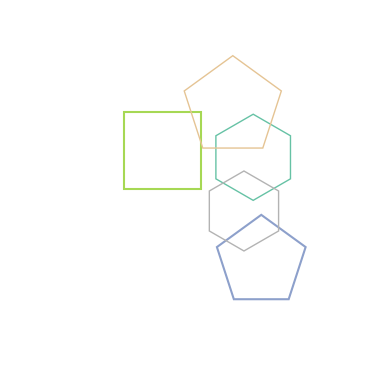[{"shape": "hexagon", "thickness": 1, "radius": 0.56, "center": [0.658, 0.591]}, {"shape": "pentagon", "thickness": 1.5, "radius": 0.61, "center": [0.679, 0.321]}, {"shape": "square", "thickness": 1.5, "radius": 0.5, "center": [0.422, 0.608]}, {"shape": "pentagon", "thickness": 1, "radius": 0.66, "center": [0.605, 0.723]}, {"shape": "hexagon", "thickness": 1, "radius": 0.52, "center": [0.634, 0.452]}]